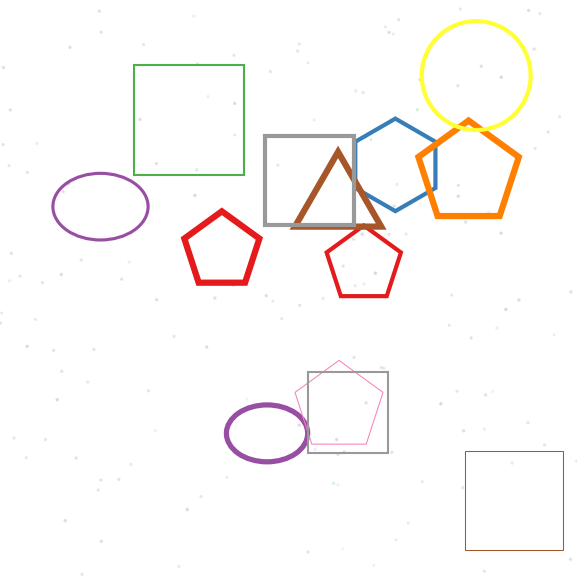[{"shape": "pentagon", "thickness": 2, "radius": 0.34, "center": [0.63, 0.541]}, {"shape": "pentagon", "thickness": 3, "radius": 0.34, "center": [0.384, 0.565]}, {"shape": "hexagon", "thickness": 2, "radius": 0.4, "center": [0.685, 0.714]}, {"shape": "square", "thickness": 1, "radius": 0.48, "center": [0.327, 0.791]}, {"shape": "oval", "thickness": 1.5, "radius": 0.41, "center": [0.174, 0.641]}, {"shape": "oval", "thickness": 2.5, "radius": 0.35, "center": [0.462, 0.249]}, {"shape": "pentagon", "thickness": 3, "radius": 0.46, "center": [0.811, 0.699]}, {"shape": "circle", "thickness": 2, "radius": 0.47, "center": [0.825, 0.868]}, {"shape": "triangle", "thickness": 3, "radius": 0.43, "center": [0.585, 0.65]}, {"shape": "square", "thickness": 0.5, "radius": 0.43, "center": [0.89, 0.133]}, {"shape": "pentagon", "thickness": 0.5, "radius": 0.4, "center": [0.587, 0.295]}, {"shape": "square", "thickness": 1, "radius": 0.35, "center": [0.602, 0.285]}, {"shape": "square", "thickness": 2, "radius": 0.39, "center": [0.537, 0.687]}]